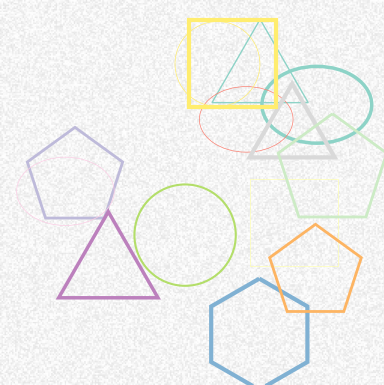[{"shape": "oval", "thickness": 2.5, "radius": 0.71, "center": [0.823, 0.728]}, {"shape": "triangle", "thickness": 1, "radius": 0.72, "center": [0.676, 0.806]}, {"shape": "square", "thickness": 0.5, "radius": 0.57, "center": [0.764, 0.421]}, {"shape": "pentagon", "thickness": 2, "radius": 0.65, "center": [0.195, 0.539]}, {"shape": "oval", "thickness": 0.5, "radius": 0.61, "center": [0.639, 0.69]}, {"shape": "hexagon", "thickness": 3, "radius": 0.72, "center": [0.673, 0.132]}, {"shape": "pentagon", "thickness": 2, "radius": 0.63, "center": [0.819, 0.292]}, {"shape": "circle", "thickness": 1.5, "radius": 0.66, "center": [0.481, 0.389]}, {"shape": "oval", "thickness": 0.5, "radius": 0.63, "center": [0.17, 0.503]}, {"shape": "triangle", "thickness": 3, "radius": 0.64, "center": [0.759, 0.655]}, {"shape": "triangle", "thickness": 2.5, "radius": 0.74, "center": [0.281, 0.301]}, {"shape": "pentagon", "thickness": 2, "radius": 0.74, "center": [0.864, 0.556]}, {"shape": "square", "thickness": 3, "radius": 0.56, "center": [0.604, 0.835]}, {"shape": "circle", "thickness": 0.5, "radius": 0.55, "center": [0.565, 0.834]}]